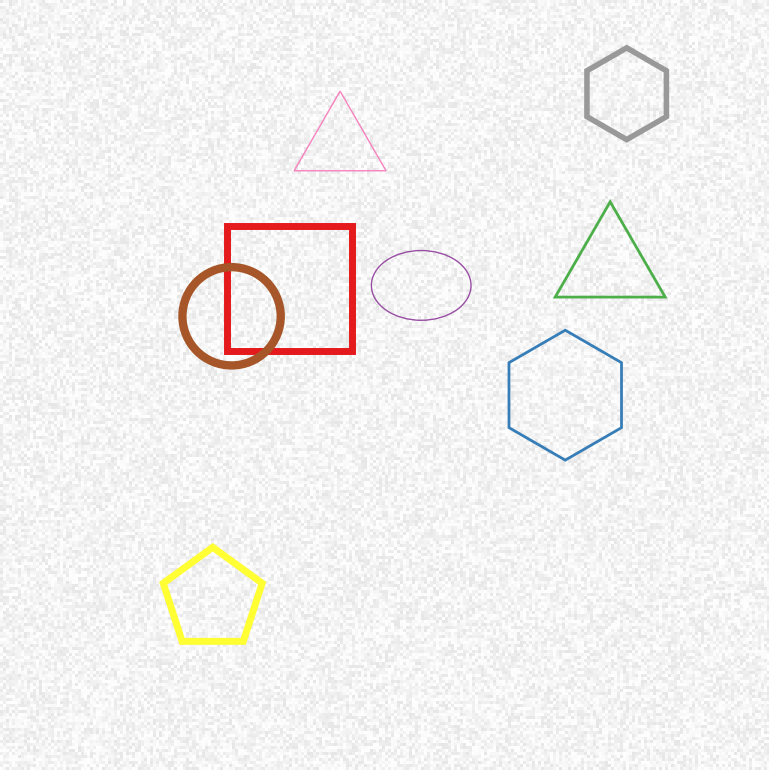[{"shape": "square", "thickness": 2.5, "radius": 0.41, "center": [0.376, 0.625]}, {"shape": "hexagon", "thickness": 1, "radius": 0.42, "center": [0.734, 0.487]}, {"shape": "triangle", "thickness": 1, "radius": 0.41, "center": [0.792, 0.655]}, {"shape": "oval", "thickness": 0.5, "radius": 0.32, "center": [0.547, 0.629]}, {"shape": "pentagon", "thickness": 2.5, "radius": 0.34, "center": [0.276, 0.222]}, {"shape": "circle", "thickness": 3, "radius": 0.32, "center": [0.301, 0.589]}, {"shape": "triangle", "thickness": 0.5, "radius": 0.34, "center": [0.442, 0.813]}, {"shape": "hexagon", "thickness": 2, "radius": 0.3, "center": [0.814, 0.878]}]